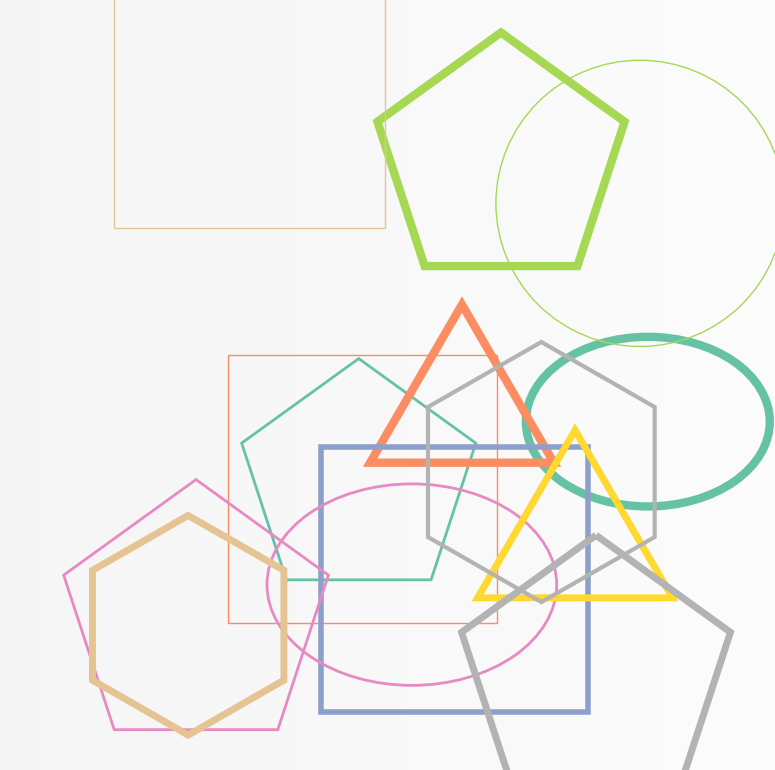[{"shape": "pentagon", "thickness": 1, "radius": 0.79, "center": [0.463, 0.375]}, {"shape": "oval", "thickness": 3, "radius": 0.79, "center": [0.836, 0.452]}, {"shape": "square", "thickness": 0.5, "radius": 0.87, "center": [0.468, 0.365]}, {"shape": "triangle", "thickness": 3, "radius": 0.68, "center": [0.596, 0.468]}, {"shape": "square", "thickness": 2, "radius": 0.86, "center": [0.586, 0.248]}, {"shape": "pentagon", "thickness": 1, "radius": 0.9, "center": [0.253, 0.198]}, {"shape": "oval", "thickness": 1, "radius": 0.93, "center": [0.531, 0.241]}, {"shape": "pentagon", "thickness": 3, "radius": 0.84, "center": [0.646, 0.79]}, {"shape": "circle", "thickness": 0.5, "radius": 0.93, "center": [0.826, 0.736]}, {"shape": "triangle", "thickness": 2.5, "radius": 0.73, "center": [0.742, 0.296]}, {"shape": "hexagon", "thickness": 2.5, "radius": 0.71, "center": [0.243, 0.188]}, {"shape": "square", "thickness": 0.5, "radius": 0.87, "center": [0.322, 0.878]}, {"shape": "pentagon", "thickness": 2.5, "radius": 0.91, "center": [0.769, 0.122]}, {"shape": "hexagon", "thickness": 1.5, "radius": 0.84, "center": [0.698, 0.387]}]